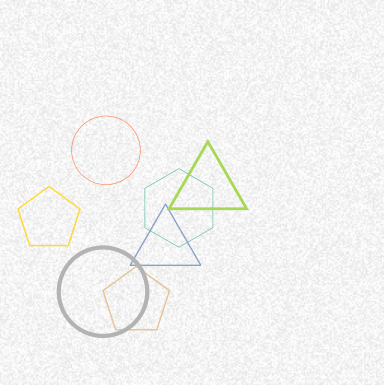[{"shape": "hexagon", "thickness": 0.5, "radius": 0.51, "center": [0.465, 0.46]}, {"shape": "circle", "thickness": 0.5, "radius": 0.45, "center": [0.275, 0.609]}, {"shape": "triangle", "thickness": 1, "radius": 0.53, "center": [0.43, 0.364]}, {"shape": "triangle", "thickness": 2, "radius": 0.58, "center": [0.54, 0.516]}, {"shape": "pentagon", "thickness": 1, "radius": 0.42, "center": [0.127, 0.431]}, {"shape": "pentagon", "thickness": 1, "radius": 0.45, "center": [0.354, 0.217]}, {"shape": "circle", "thickness": 3, "radius": 0.57, "center": [0.268, 0.242]}]